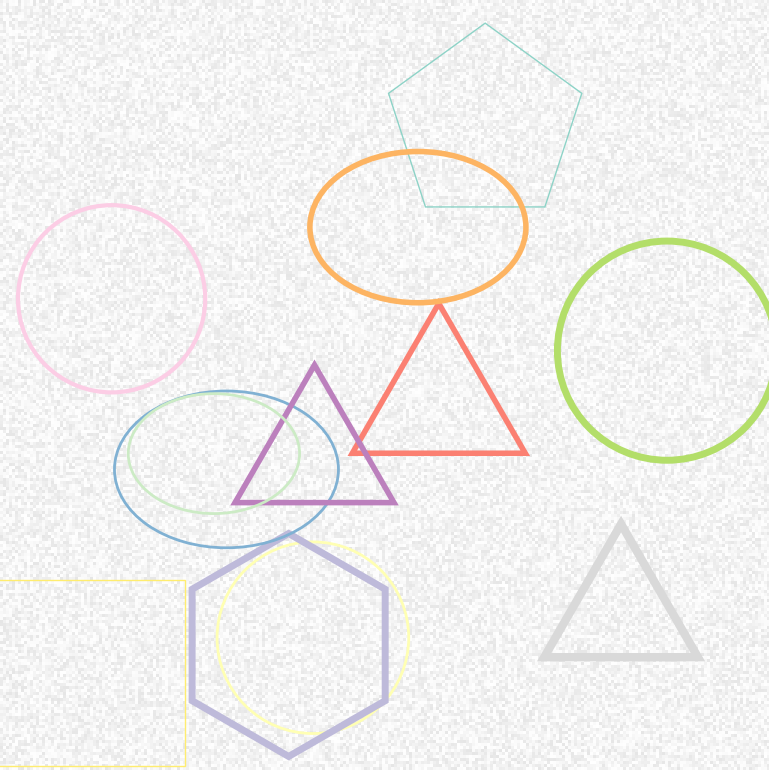[{"shape": "pentagon", "thickness": 0.5, "radius": 0.66, "center": [0.63, 0.838]}, {"shape": "circle", "thickness": 1, "radius": 0.62, "center": [0.406, 0.172]}, {"shape": "hexagon", "thickness": 2.5, "radius": 0.72, "center": [0.375, 0.162]}, {"shape": "triangle", "thickness": 2, "radius": 0.65, "center": [0.57, 0.476]}, {"shape": "oval", "thickness": 1, "radius": 0.73, "center": [0.294, 0.39]}, {"shape": "oval", "thickness": 2, "radius": 0.7, "center": [0.543, 0.705]}, {"shape": "circle", "thickness": 2.5, "radius": 0.71, "center": [0.866, 0.545]}, {"shape": "circle", "thickness": 1.5, "radius": 0.61, "center": [0.145, 0.612]}, {"shape": "triangle", "thickness": 3, "radius": 0.58, "center": [0.807, 0.204]}, {"shape": "triangle", "thickness": 2, "radius": 0.6, "center": [0.408, 0.407]}, {"shape": "oval", "thickness": 1, "radius": 0.56, "center": [0.278, 0.411]}, {"shape": "square", "thickness": 0.5, "radius": 0.61, "center": [0.119, 0.126]}]